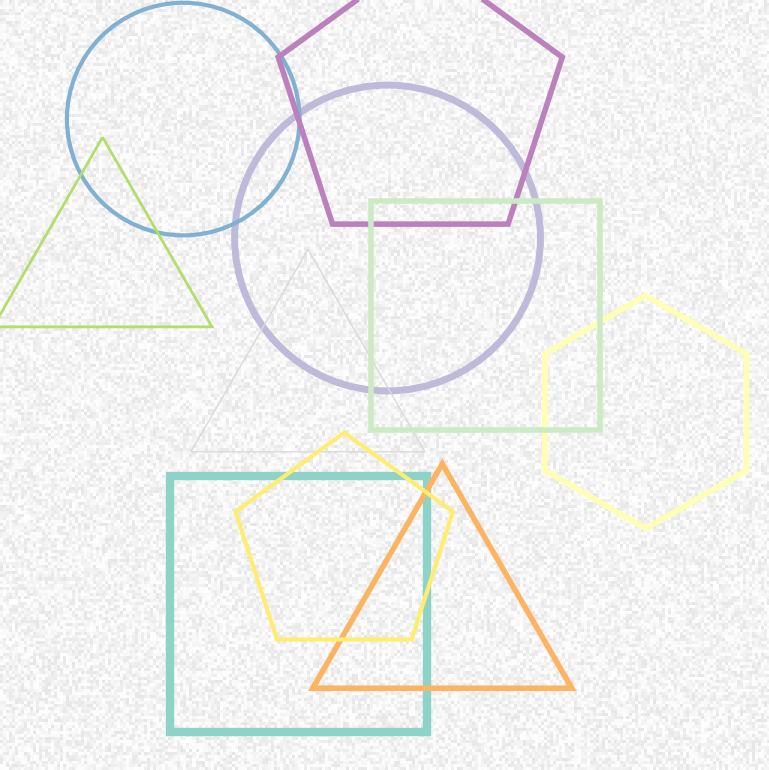[{"shape": "square", "thickness": 3, "radius": 0.83, "center": [0.388, 0.216]}, {"shape": "hexagon", "thickness": 2, "radius": 0.76, "center": [0.838, 0.465]}, {"shape": "circle", "thickness": 2.5, "radius": 0.99, "center": [0.503, 0.691]}, {"shape": "circle", "thickness": 1.5, "radius": 0.76, "center": [0.238, 0.845]}, {"shape": "triangle", "thickness": 2, "radius": 0.97, "center": [0.574, 0.203]}, {"shape": "triangle", "thickness": 1, "radius": 0.82, "center": [0.133, 0.658]}, {"shape": "triangle", "thickness": 0.5, "radius": 0.88, "center": [0.4, 0.501]}, {"shape": "pentagon", "thickness": 2, "radius": 0.97, "center": [0.546, 0.866]}, {"shape": "square", "thickness": 2, "radius": 0.74, "center": [0.631, 0.59]}, {"shape": "pentagon", "thickness": 1.5, "radius": 0.74, "center": [0.447, 0.29]}]